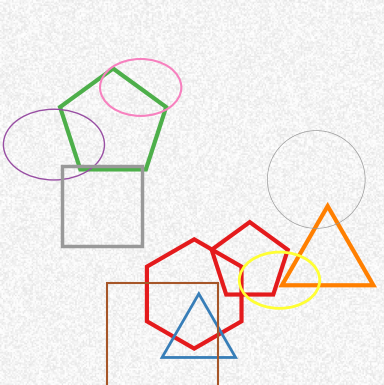[{"shape": "pentagon", "thickness": 3, "radius": 0.52, "center": [0.649, 0.319]}, {"shape": "hexagon", "thickness": 3, "radius": 0.71, "center": [0.504, 0.236]}, {"shape": "triangle", "thickness": 2, "radius": 0.55, "center": [0.516, 0.127]}, {"shape": "pentagon", "thickness": 3, "radius": 0.72, "center": [0.294, 0.677]}, {"shape": "oval", "thickness": 1, "radius": 0.66, "center": [0.14, 0.624]}, {"shape": "triangle", "thickness": 3, "radius": 0.69, "center": [0.851, 0.328]}, {"shape": "oval", "thickness": 2, "radius": 0.52, "center": [0.726, 0.272]}, {"shape": "square", "thickness": 1.5, "radius": 0.72, "center": [0.422, 0.121]}, {"shape": "oval", "thickness": 1.5, "radius": 0.53, "center": [0.365, 0.773]}, {"shape": "circle", "thickness": 0.5, "radius": 0.63, "center": [0.821, 0.534]}, {"shape": "square", "thickness": 2.5, "radius": 0.52, "center": [0.264, 0.464]}]